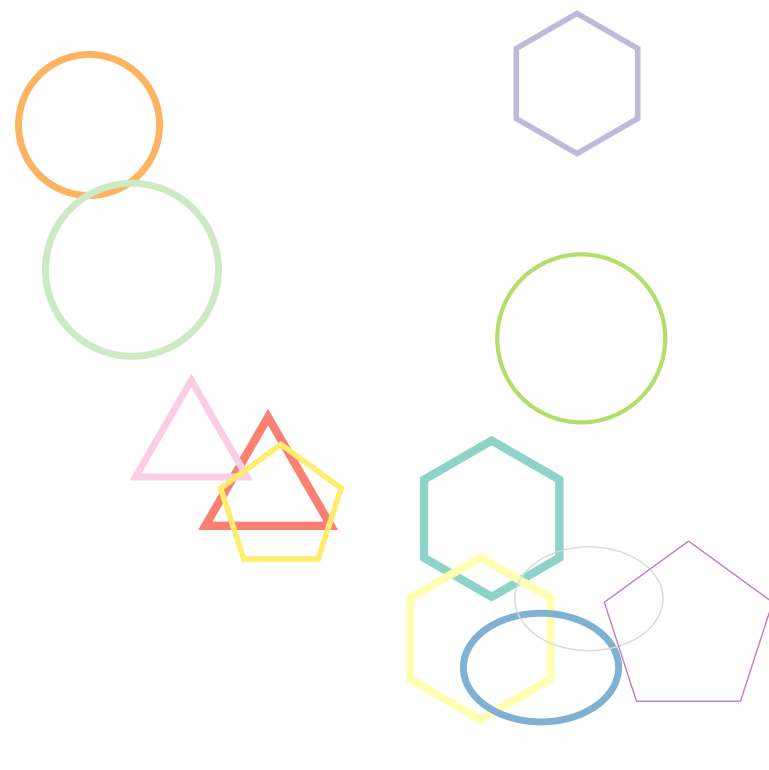[{"shape": "hexagon", "thickness": 3, "radius": 0.51, "center": [0.639, 0.326]}, {"shape": "hexagon", "thickness": 3, "radius": 0.53, "center": [0.624, 0.171]}, {"shape": "hexagon", "thickness": 2, "radius": 0.46, "center": [0.749, 0.892]}, {"shape": "triangle", "thickness": 3, "radius": 0.47, "center": [0.348, 0.364]}, {"shape": "oval", "thickness": 2.5, "radius": 0.5, "center": [0.703, 0.133]}, {"shape": "circle", "thickness": 2.5, "radius": 0.46, "center": [0.116, 0.838]}, {"shape": "circle", "thickness": 1.5, "radius": 0.55, "center": [0.755, 0.561]}, {"shape": "triangle", "thickness": 2.5, "radius": 0.42, "center": [0.248, 0.422]}, {"shape": "oval", "thickness": 0.5, "radius": 0.48, "center": [0.765, 0.222]}, {"shape": "pentagon", "thickness": 0.5, "radius": 0.57, "center": [0.894, 0.182]}, {"shape": "circle", "thickness": 2.5, "radius": 0.56, "center": [0.171, 0.65]}, {"shape": "pentagon", "thickness": 2, "radius": 0.41, "center": [0.365, 0.341]}]